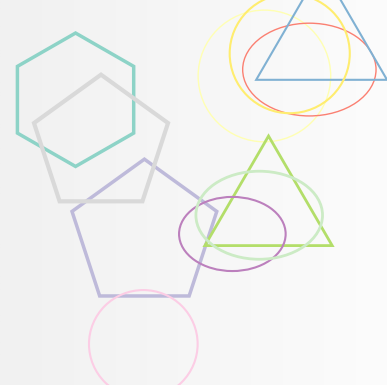[{"shape": "hexagon", "thickness": 2.5, "radius": 0.87, "center": [0.195, 0.741]}, {"shape": "circle", "thickness": 1, "radius": 0.86, "center": [0.682, 0.803]}, {"shape": "pentagon", "thickness": 2.5, "radius": 0.98, "center": [0.373, 0.39]}, {"shape": "oval", "thickness": 1, "radius": 0.86, "center": [0.798, 0.819]}, {"shape": "triangle", "thickness": 1.5, "radius": 0.97, "center": [0.83, 0.89]}, {"shape": "triangle", "thickness": 2, "radius": 0.95, "center": [0.693, 0.457]}, {"shape": "circle", "thickness": 1.5, "radius": 0.7, "center": [0.37, 0.106]}, {"shape": "pentagon", "thickness": 3, "radius": 0.91, "center": [0.261, 0.624]}, {"shape": "oval", "thickness": 1.5, "radius": 0.69, "center": [0.6, 0.392]}, {"shape": "oval", "thickness": 2, "radius": 0.82, "center": [0.669, 0.441]}, {"shape": "circle", "thickness": 1.5, "radius": 0.77, "center": [0.748, 0.861]}]